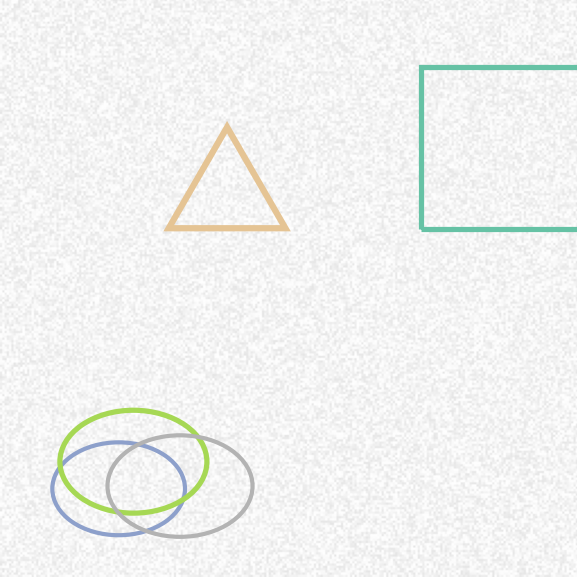[{"shape": "square", "thickness": 2.5, "radius": 0.7, "center": [0.87, 0.743]}, {"shape": "oval", "thickness": 2, "radius": 0.57, "center": [0.205, 0.153]}, {"shape": "oval", "thickness": 2.5, "radius": 0.64, "center": [0.231, 0.2]}, {"shape": "triangle", "thickness": 3, "radius": 0.58, "center": [0.393, 0.662]}, {"shape": "oval", "thickness": 2, "radius": 0.63, "center": [0.312, 0.157]}]